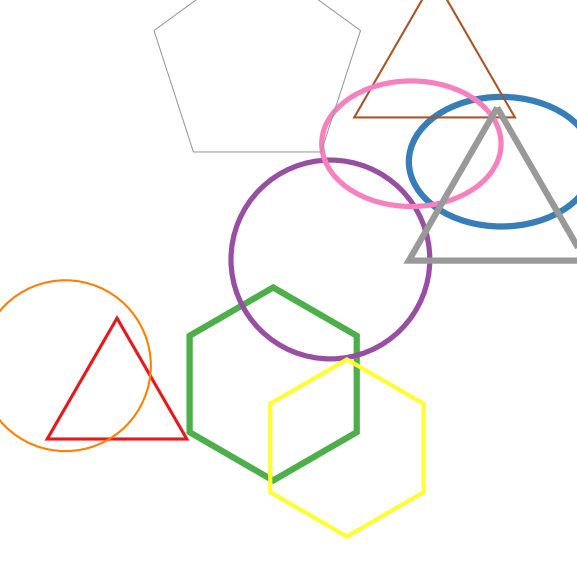[{"shape": "triangle", "thickness": 1.5, "radius": 0.7, "center": [0.203, 0.309]}, {"shape": "oval", "thickness": 3, "radius": 0.8, "center": [0.868, 0.719]}, {"shape": "hexagon", "thickness": 3, "radius": 0.84, "center": [0.473, 0.334]}, {"shape": "circle", "thickness": 2.5, "radius": 0.86, "center": [0.572, 0.55]}, {"shape": "circle", "thickness": 1, "radius": 0.74, "center": [0.113, 0.366]}, {"shape": "hexagon", "thickness": 2, "radius": 0.77, "center": [0.601, 0.223]}, {"shape": "triangle", "thickness": 1, "radius": 0.8, "center": [0.752, 0.876]}, {"shape": "oval", "thickness": 2.5, "radius": 0.78, "center": [0.712, 0.75]}, {"shape": "triangle", "thickness": 3, "radius": 0.88, "center": [0.861, 0.636]}, {"shape": "pentagon", "thickness": 0.5, "radius": 0.94, "center": [0.445, 0.888]}]